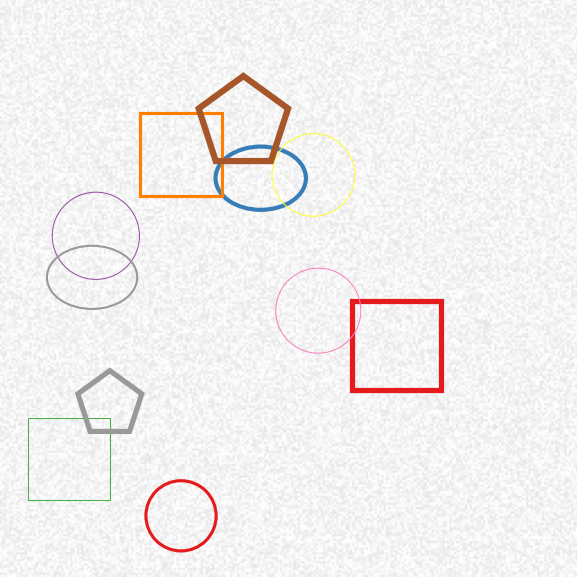[{"shape": "circle", "thickness": 1.5, "radius": 0.3, "center": [0.313, 0.106]}, {"shape": "square", "thickness": 2.5, "radius": 0.39, "center": [0.687, 0.401]}, {"shape": "oval", "thickness": 2, "radius": 0.39, "center": [0.451, 0.691]}, {"shape": "square", "thickness": 0.5, "radius": 0.35, "center": [0.12, 0.205]}, {"shape": "circle", "thickness": 0.5, "radius": 0.38, "center": [0.166, 0.591]}, {"shape": "square", "thickness": 1.5, "radius": 0.36, "center": [0.313, 0.732]}, {"shape": "circle", "thickness": 0.5, "radius": 0.36, "center": [0.543, 0.696]}, {"shape": "pentagon", "thickness": 3, "radius": 0.41, "center": [0.421, 0.786]}, {"shape": "circle", "thickness": 0.5, "radius": 0.37, "center": [0.551, 0.461]}, {"shape": "oval", "thickness": 1, "radius": 0.39, "center": [0.159, 0.519]}, {"shape": "pentagon", "thickness": 2.5, "radius": 0.29, "center": [0.19, 0.299]}]